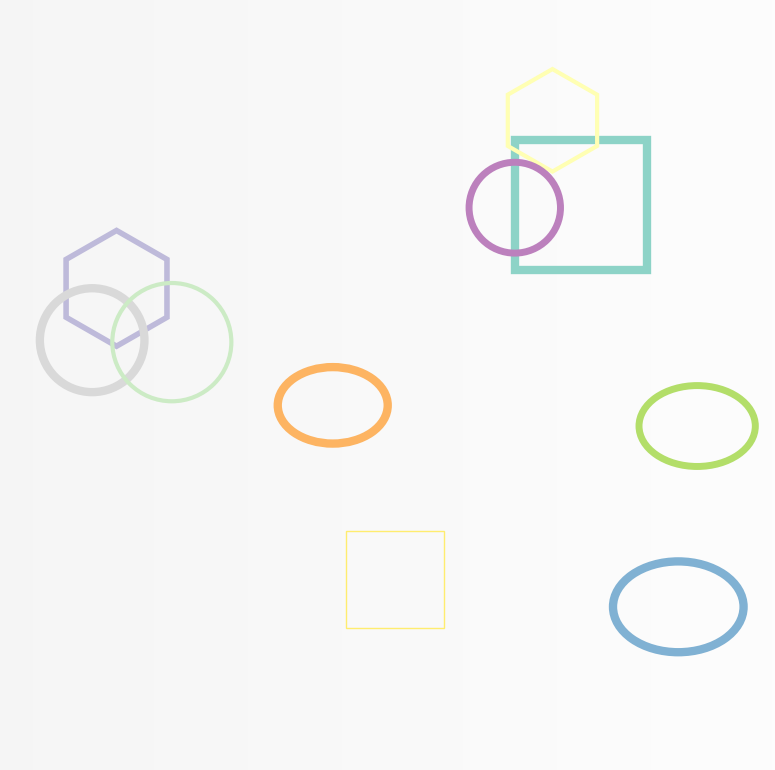[{"shape": "square", "thickness": 3, "radius": 0.42, "center": [0.75, 0.733]}, {"shape": "hexagon", "thickness": 1.5, "radius": 0.33, "center": [0.713, 0.844]}, {"shape": "hexagon", "thickness": 2, "radius": 0.38, "center": [0.15, 0.626]}, {"shape": "oval", "thickness": 3, "radius": 0.42, "center": [0.875, 0.212]}, {"shape": "oval", "thickness": 3, "radius": 0.35, "center": [0.429, 0.474]}, {"shape": "oval", "thickness": 2.5, "radius": 0.38, "center": [0.9, 0.447]}, {"shape": "circle", "thickness": 3, "radius": 0.34, "center": [0.119, 0.558]}, {"shape": "circle", "thickness": 2.5, "radius": 0.29, "center": [0.664, 0.73]}, {"shape": "circle", "thickness": 1.5, "radius": 0.38, "center": [0.222, 0.556]}, {"shape": "square", "thickness": 0.5, "radius": 0.31, "center": [0.51, 0.248]}]